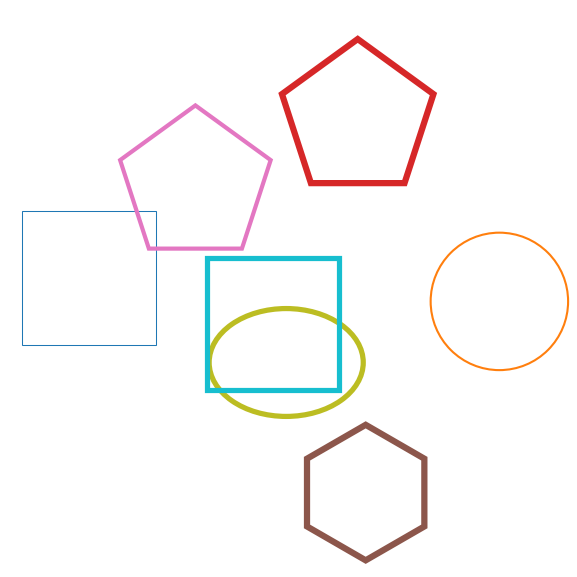[{"shape": "square", "thickness": 0.5, "radius": 0.58, "center": [0.155, 0.518]}, {"shape": "circle", "thickness": 1, "radius": 0.6, "center": [0.865, 0.477]}, {"shape": "pentagon", "thickness": 3, "radius": 0.69, "center": [0.619, 0.794]}, {"shape": "hexagon", "thickness": 3, "radius": 0.59, "center": [0.633, 0.146]}, {"shape": "pentagon", "thickness": 2, "radius": 0.69, "center": [0.338, 0.68]}, {"shape": "oval", "thickness": 2.5, "radius": 0.67, "center": [0.496, 0.371]}, {"shape": "square", "thickness": 2.5, "radius": 0.57, "center": [0.473, 0.438]}]